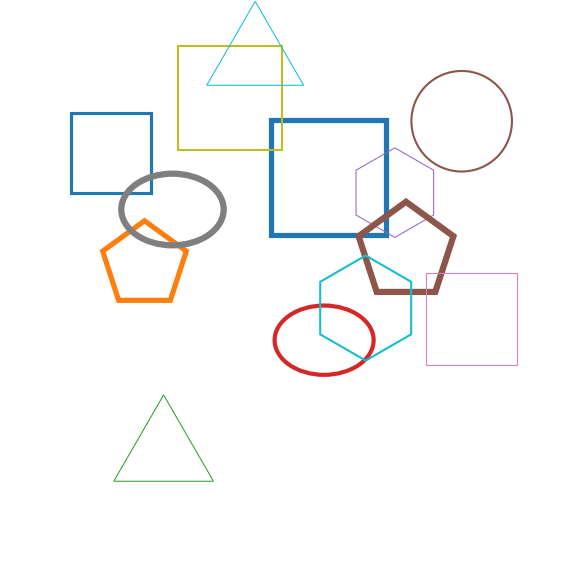[{"shape": "square", "thickness": 1.5, "radius": 0.35, "center": [0.192, 0.735]}, {"shape": "square", "thickness": 2.5, "radius": 0.5, "center": [0.568, 0.692]}, {"shape": "pentagon", "thickness": 2.5, "radius": 0.38, "center": [0.25, 0.541]}, {"shape": "triangle", "thickness": 0.5, "radius": 0.5, "center": [0.283, 0.216]}, {"shape": "oval", "thickness": 2, "radius": 0.43, "center": [0.561, 0.41]}, {"shape": "hexagon", "thickness": 0.5, "radius": 0.39, "center": [0.684, 0.666]}, {"shape": "circle", "thickness": 1, "radius": 0.44, "center": [0.799, 0.789]}, {"shape": "pentagon", "thickness": 3, "radius": 0.43, "center": [0.703, 0.563]}, {"shape": "square", "thickness": 0.5, "radius": 0.4, "center": [0.817, 0.446]}, {"shape": "oval", "thickness": 3, "radius": 0.44, "center": [0.299, 0.636]}, {"shape": "square", "thickness": 1, "radius": 0.45, "center": [0.399, 0.829]}, {"shape": "triangle", "thickness": 0.5, "radius": 0.48, "center": [0.442, 0.9]}, {"shape": "hexagon", "thickness": 1, "radius": 0.45, "center": [0.633, 0.466]}]